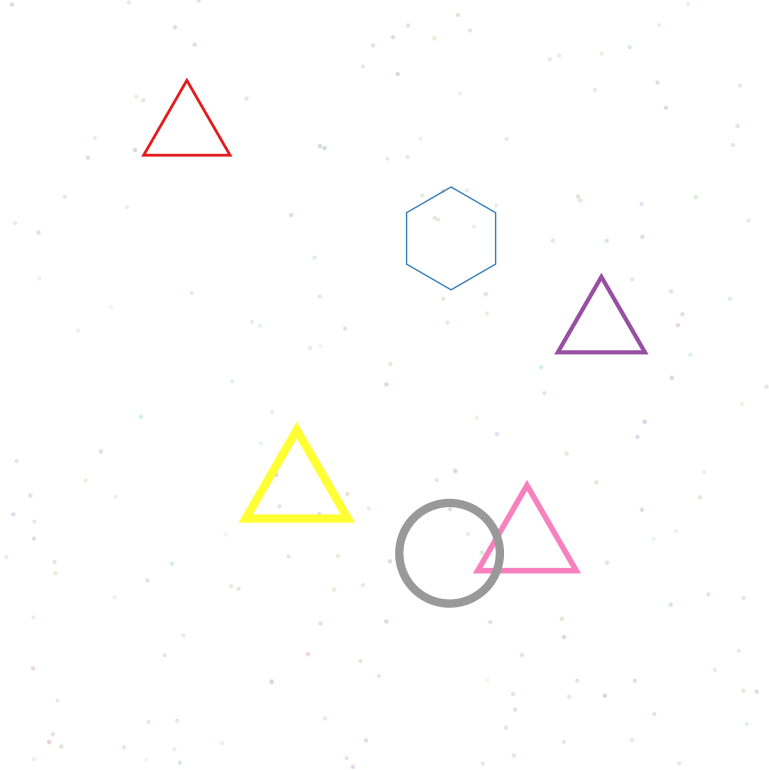[{"shape": "triangle", "thickness": 1, "radius": 0.32, "center": [0.243, 0.831]}, {"shape": "hexagon", "thickness": 0.5, "radius": 0.33, "center": [0.586, 0.69]}, {"shape": "triangle", "thickness": 1.5, "radius": 0.33, "center": [0.781, 0.575]}, {"shape": "triangle", "thickness": 3, "radius": 0.38, "center": [0.385, 0.365]}, {"shape": "triangle", "thickness": 2, "radius": 0.37, "center": [0.684, 0.296]}, {"shape": "circle", "thickness": 3, "radius": 0.33, "center": [0.584, 0.281]}]